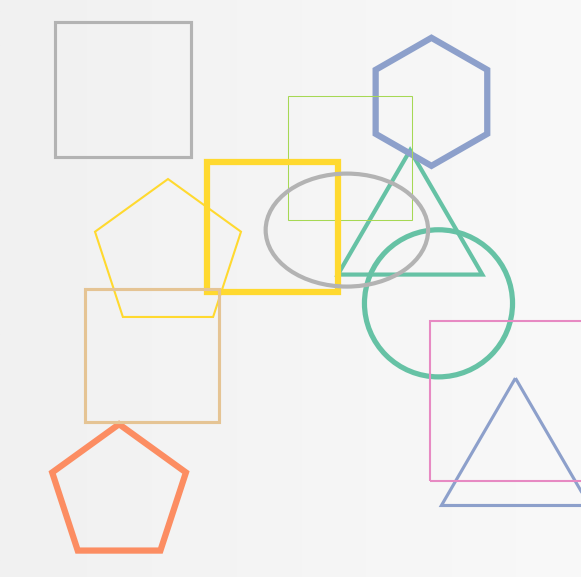[{"shape": "circle", "thickness": 2.5, "radius": 0.64, "center": [0.754, 0.474]}, {"shape": "triangle", "thickness": 2, "radius": 0.72, "center": [0.706, 0.595]}, {"shape": "pentagon", "thickness": 3, "radius": 0.6, "center": [0.205, 0.144]}, {"shape": "triangle", "thickness": 1.5, "radius": 0.74, "center": [0.887, 0.197]}, {"shape": "hexagon", "thickness": 3, "radius": 0.55, "center": [0.742, 0.823]}, {"shape": "square", "thickness": 1, "radius": 0.69, "center": [0.879, 0.305]}, {"shape": "square", "thickness": 0.5, "radius": 0.53, "center": [0.603, 0.726]}, {"shape": "pentagon", "thickness": 1, "radius": 0.66, "center": [0.289, 0.557]}, {"shape": "square", "thickness": 3, "radius": 0.56, "center": [0.468, 0.606]}, {"shape": "square", "thickness": 1.5, "radius": 0.57, "center": [0.262, 0.384]}, {"shape": "square", "thickness": 1.5, "radius": 0.58, "center": [0.212, 0.845]}, {"shape": "oval", "thickness": 2, "radius": 0.7, "center": [0.597, 0.601]}]